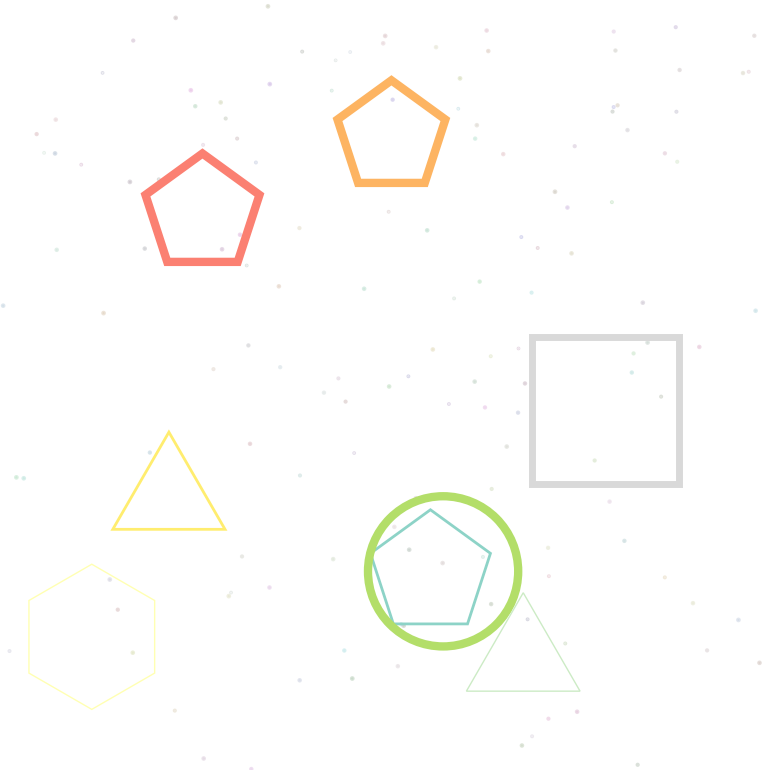[{"shape": "pentagon", "thickness": 1, "radius": 0.41, "center": [0.559, 0.256]}, {"shape": "hexagon", "thickness": 0.5, "radius": 0.47, "center": [0.119, 0.173]}, {"shape": "pentagon", "thickness": 3, "radius": 0.39, "center": [0.263, 0.723]}, {"shape": "pentagon", "thickness": 3, "radius": 0.37, "center": [0.508, 0.822]}, {"shape": "circle", "thickness": 3, "radius": 0.49, "center": [0.575, 0.258]}, {"shape": "square", "thickness": 2.5, "radius": 0.48, "center": [0.786, 0.467]}, {"shape": "triangle", "thickness": 0.5, "radius": 0.43, "center": [0.68, 0.145]}, {"shape": "triangle", "thickness": 1, "radius": 0.42, "center": [0.219, 0.355]}]